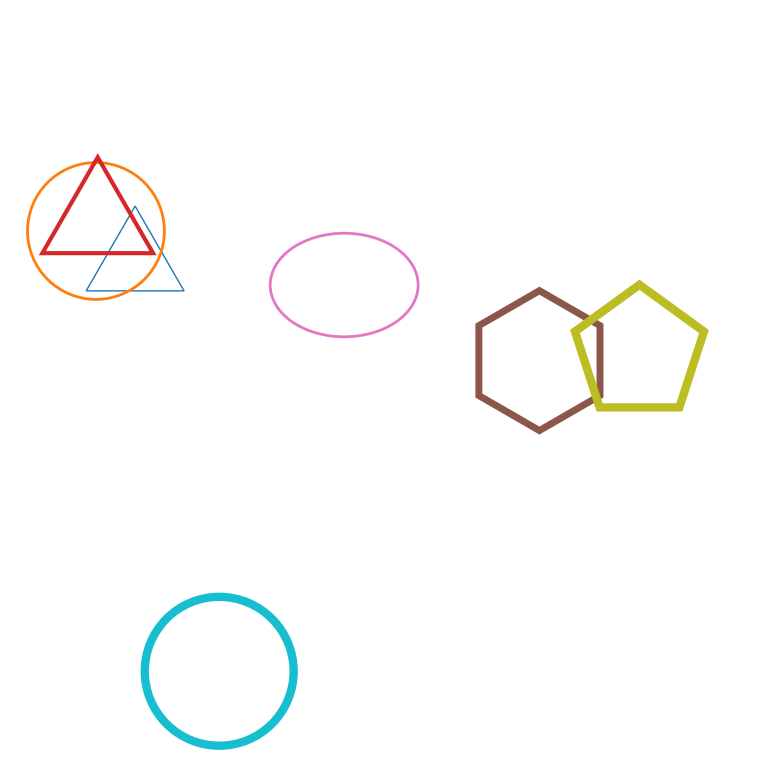[{"shape": "triangle", "thickness": 0.5, "radius": 0.37, "center": [0.175, 0.659]}, {"shape": "circle", "thickness": 1, "radius": 0.44, "center": [0.125, 0.7]}, {"shape": "triangle", "thickness": 1.5, "radius": 0.42, "center": [0.127, 0.713]}, {"shape": "hexagon", "thickness": 2.5, "radius": 0.45, "center": [0.701, 0.532]}, {"shape": "oval", "thickness": 1, "radius": 0.48, "center": [0.447, 0.63]}, {"shape": "pentagon", "thickness": 3, "radius": 0.44, "center": [0.83, 0.542]}, {"shape": "circle", "thickness": 3, "radius": 0.48, "center": [0.285, 0.128]}]